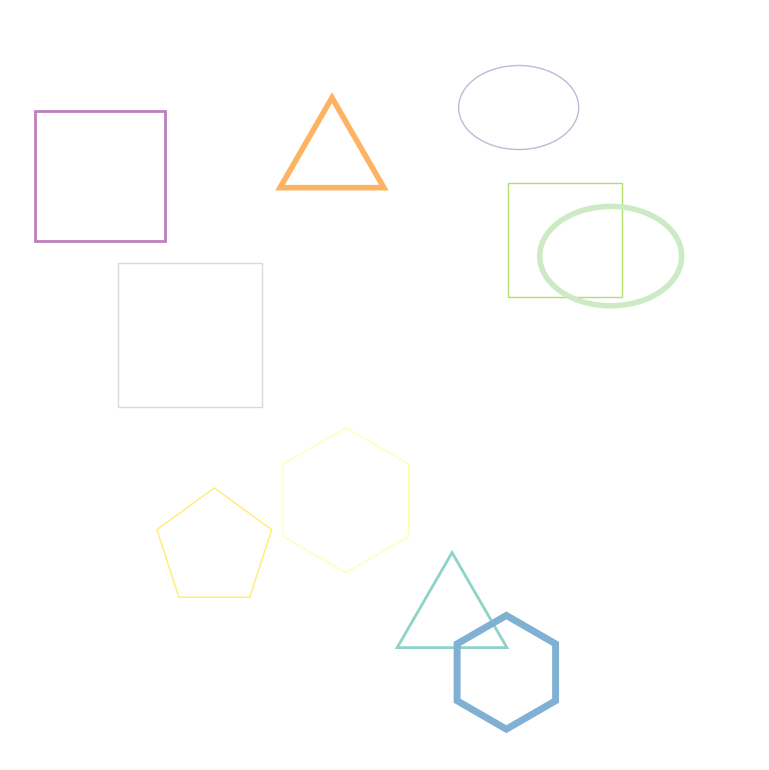[{"shape": "triangle", "thickness": 1, "radius": 0.41, "center": [0.587, 0.2]}, {"shape": "hexagon", "thickness": 0.5, "radius": 0.47, "center": [0.449, 0.35]}, {"shape": "oval", "thickness": 0.5, "radius": 0.39, "center": [0.674, 0.86]}, {"shape": "hexagon", "thickness": 2.5, "radius": 0.37, "center": [0.658, 0.127]}, {"shape": "triangle", "thickness": 2, "radius": 0.39, "center": [0.431, 0.795]}, {"shape": "square", "thickness": 0.5, "radius": 0.37, "center": [0.733, 0.689]}, {"shape": "square", "thickness": 0.5, "radius": 0.47, "center": [0.247, 0.565]}, {"shape": "square", "thickness": 1, "radius": 0.42, "center": [0.13, 0.771]}, {"shape": "oval", "thickness": 2, "radius": 0.46, "center": [0.793, 0.667]}, {"shape": "pentagon", "thickness": 0.5, "radius": 0.39, "center": [0.278, 0.288]}]